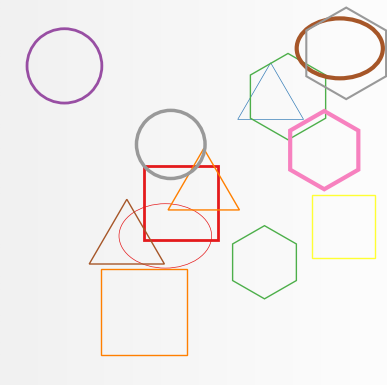[{"shape": "square", "thickness": 2, "radius": 0.48, "center": [0.467, 0.472]}, {"shape": "oval", "thickness": 0.5, "radius": 0.6, "center": [0.427, 0.387]}, {"shape": "triangle", "thickness": 0.5, "radius": 0.49, "center": [0.698, 0.739]}, {"shape": "hexagon", "thickness": 1, "radius": 0.56, "center": [0.743, 0.749]}, {"shape": "hexagon", "thickness": 1, "radius": 0.48, "center": [0.683, 0.319]}, {"shape": "circle", "thickness": 2, "radius": 0.48, "center": [0.166, 0.829]}, {"shape": "triangle", "thickness": 1, "radius": 0.53, "center": [0.526, 0.508]}, {"shape": "square", "thickness": 1, "radius": 0.55, "center": [0.372, 0.19]}, {"shape": "square", "thickness": 1, "radius": 0.41, "center": [0.886, 0.412]}, {"shape": "triangle", "thickness": 1, "radius": 0.56, "center": [0.327, 0.37]}, {"shape": "oval", "thickness": 3, "radius": 0.56, "center": [0.877, 0.874]}, {"shape": "hexagon", "thickness": 3, "radius": 0.51, "center": [0.837, 0.61]}, {"shape": "hexagon", "thickness": 1.5, "radius": 0.59, "center": [0.893, 0.861]}, {"shape": "circle", "thickness": 2.5, "radius": 0.44, "center": [0.441, 0.625]}]